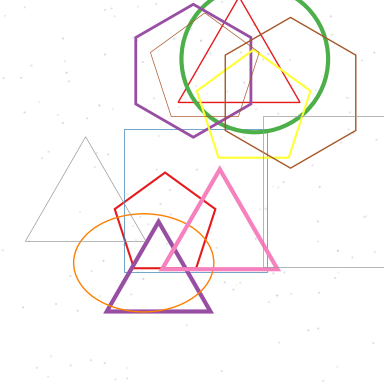[{"shape": "pentagon", "thickness": 1.5, "radius": 0.69, "center": [0.429, 0.414]}, {"shape": "triangle", "thickness": 1, "radius": 0.91, "center": [0.621, 0.825]}, {"shape": "square", "thickness": 0.5, "radius": 0.93, "center": [0.508, 0.48]}, {"shape": "circle", "thickness": 3, "radius": 0.95, "center": [0.662, 0.847]}, {"shape": "hexagon", "thickness": 2, "radius": 0.86, "center": [0.502, 0.816]}, {"shape": "triangle", "thickness": 3, "radius": 0.78, "center": [0.412, 0.269]}, {"shape": "oval", "thickness": 1, "radius": 0.91, "center": [0.373, 0.317]}, {"shape": "pentagon", "thickness": 1.5, "radius": 0.78, "center": [0.659, 0.716]}, {"shape": "hexagon", "thickness": 1, "radius": 0.98, "center": [0.755, 0.759]}, {"shape": "pentagon", "thickness": 0.5, "radius": 0.74, "center": [0.532, 0.818]}, {"shape": "triangle", "thickness": 3, "radius": 0.87, "center": [0.571, 0.387]}, {"shape": "square", "thickness": 0.5, "radius": 0.98, "center": [0.879, 0.502]}, {"shape": "triangle", "thickness": 0.5, "radius": 0.91, "center": [0.223, 0.464]}]